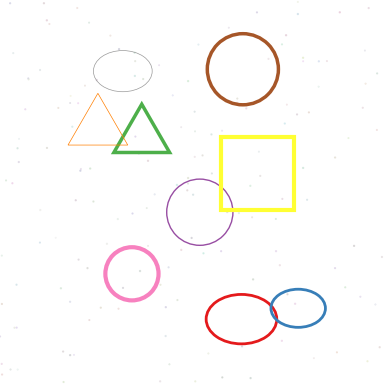[{"shape": "oval", "thickness": 2, "radius": 0.46, "center": [0.627, 0.171]}, {"shape": "oval", "thickness": 2, "radius": 0.35, "center": [0.775, 0.199]}, {"shape": "triangle", "thickness": 2.5, "radius": 0.42, "center": [0.368, 0.646]}, {"shape": "circle", "thickness": 1, "radius": 0.43, "center": [0.519, 0.449]}, {"shape": "triangle", "thickness": 0.5, "radius": 0.45, "center": [0.254, 0.668]}, {"shape": "square", "thickness": 3, "radius": 0.47, "center": [0.669, 0.549]}, {"shape": "circle", "thickness": 2.5, "radius": 0.46, "center": [0.631, 0.82]}, {"shape": "circle", "thickness": 3, "radius": 0.35, "center": [0.343, 0.289]}, {"shape": "oval", "thickness": 0.5, "radius": 0.38, "center": [0.319, 0.815]}]